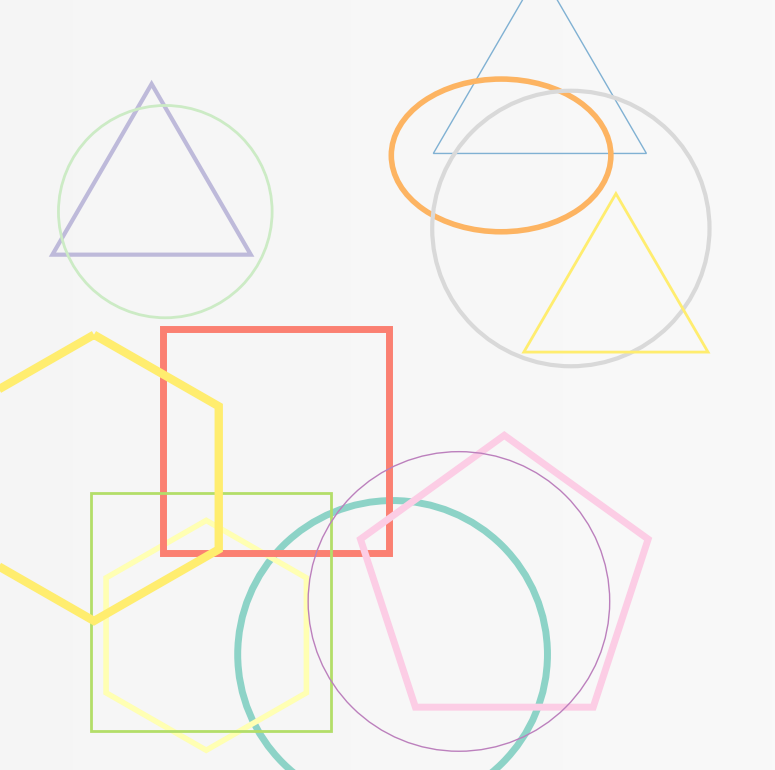[{"shape": "circle", "thickness": 2.5, "radius": 1.0, "center": [0.507, 0.15]}, {"shape": "hexagon", "thickness": 2, "radius": 0.75, "center": [0.266, 0.175]}, {"shape": "triangle", "thickness": 1.5, "radius": 0.74, "center": [0.196, 0.743]}, {"shape": "square", "thickness": 2.5, "radius": 0.73, "center": [0.356, 0.428]}, {"shape": "triangle", "thickness": 0.5, "radius": 0.79, "center": [0.697, 0.88]}, {"shape": "oval", "thickness": 2, "radius": 0.71, "center": [0.647, 0.798]}, {"shape": "square", "thickness": 1, "radius": 0.77, "center": [0.272, 0.205]}, {"shape": "pentagon", "thickness": 2.5, "radius": 0.98, "center": [0.651, 0.239]}, {"shape": "circle", "thickness": 1.5, "radius": 0.89, "center": [0.737, 0.703]}, {"shape": "circle", "thickness": 0.5, "radius": 0.97, "center": [0.592, 0.219]}, {"shape": "circle", "thickness": 1, "radius": 0.69, "center": [0.213, 0.725]}, {"shape": "triangle", "thickness": 1, "radius": 0.69, "center": [0.795, 0.611]}, {"shape": "hexagon", "thickness": 3, "radius": 0.93, "center": [0.121, 0.379]}]